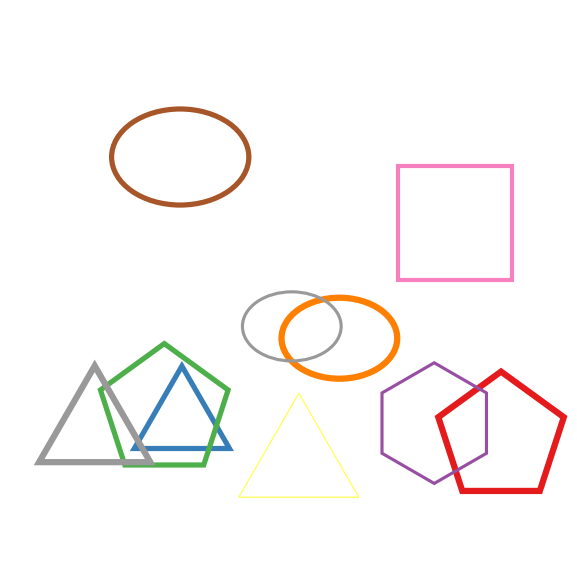[{"shape": "pentagon", "thickness": 3, "radius": 0.57, "center": [0.868, 0.241]}, {"shape": "triangle", "thickness": 2.5, "radius": 0.48, "center": [0.315, 0.27]}, {"shape": "pentagon", "thickness": 2.5, "radius": 0.58, "center": [0.284, 0.288]}, {"shape": "hexagon", "thickness": 1.5, "radius": 0.52, "center": [0.752, 0.266]}, {"shape": "oval", "thickness": 3, "radius": 0.5, "center": [0.588, 0.413]}, {"shape": "triangle", "thickness": 0.5, "radius": 0.6, "center": [0.517, 0.198]}, {"shape": "oval", "thickness": 2.5, "radius": 0.59, "center": [0.312, 0.727]}, {"shape": "square", "thickness": 2, "radius": 0.49, "center": [0.788, 0.613]}, {"shape": "oval", "thickness": 1.5, "radius": 0.43, "center": [0.505, 0.434]}, {"shape": "triangle", "thickness": 3, "radius": 0.56, "center": [0.164, 0.254]}]